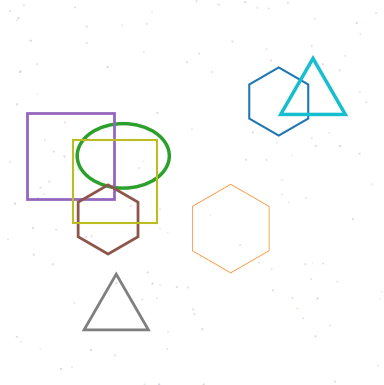[{"shape": "hexagon", "thickness": 1.5, "radius": 0.44, "center": [0.724, 0.736]}, {"shape": "hexagon", "thickness": 0.5, "radius": 0.58, "center": [0.599, 0.406]}, {"shape": "oval", "thickness": 2.5, "radius": 0.6, "center": [0.32, 0.595]}, {"shape": "square", "thickness": 2, "radius": 0.56, "center": [0.184, 0.595]}, {"shape": "hexagon", "thickness": 2, "radius": 0.45, "center": [0.281, 0.43]}, {"shape": "triangle", "thickness": 2, "radius": 0.48, "center": [0.302, 0.191]}, {"shape": "square", "thickness": 1.5, "radius": 0.54, "center": [0.299, 0.529]}, {"shape": "triangle", "thickness": 2.5, "radius": 0.48, "center": [0.813, 0.751]}]